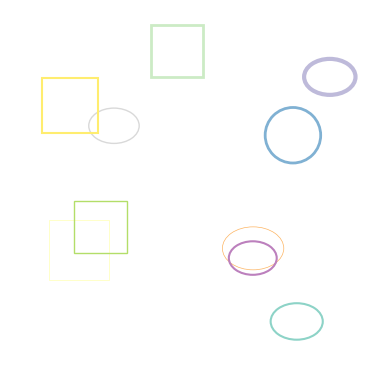[{"shape": "oval", "thickness": 1.5, "radius": 0.34, "center": [0.771, 0.165]}, {"shape": "square", "thickness": 0.5, "radius": 0.39, "center": [0.206, 0.351]}, {"shape": "oval", "thickness": 3, "radius": 0.33, "center": [0.857, 0.8]}, {"shape": "circle", "thickness": 2, "radius": 0.36, "center": [0.761, 0.649]}, {"shape": "oval", "thickness": 0.5, "radius": 0.4, "center": [0.657, 0.355]}, {"shape": "square", "thickness": 1, "radius": 0.34, "center": [0.262, 0.41]}, {"shape": "oval", "thickness": 1, "radius": 0.33, "center": [0.296, 0.673]}, {"shape": "oval", "thickness": 1.5, "radius": 0.31, "center": [0.657, 0.33]}, {"shape": "square", "thickness": 2, "radius": 0.34, "center": [0.46, 0.867]}, {"shape": "square", "thickness": 1.5, "radius": 0.36, "center": [0.182, 0.725]}]